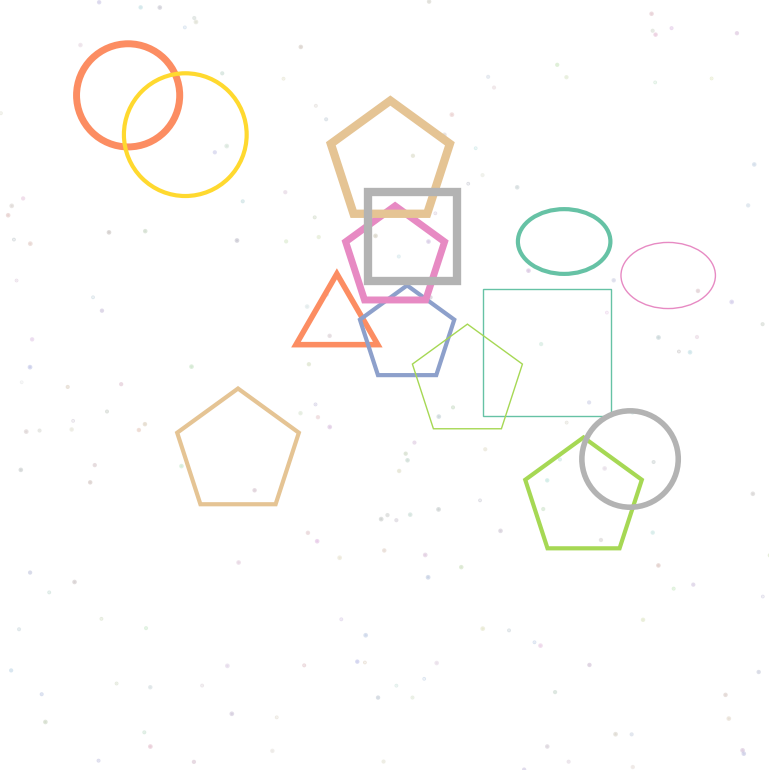[{"shape": "square", "thickness": 0.5, "radius": 0.41, "center": [0.71, 0.542]}, {"shape": "oval", "thickness": 1.5, "radius": 0.3, "center": [0.733, 0.686]}, {"shape": "circle", "thickness": 2.5, "radius": 0.33, "center": [0.166, 0.876]}, {"shape": "triangle", "thickness": 2, "radius": 0.31, "center": [0.438, 0.583]}, {"shape": "pentagon", "thickness": 1.5, "radius": 0.32, "center": [0.529, 0.565]}, {"shape": "oval", "thickness": 0.5, "radius": 0.31, "center": [0.868, 0.642]}, {"shape": "pentagon", "thickness": 2.5, "radius": 0.34, "center": [0.513, 0.665]}, {"shape": "pentagon", "thickness": 1.5, "radius": 0.4, "center": [0.758, 0.352]}, {"shape": "pentagon", "thickness": 0.5, "radius": 0.38, "center": [0.607, 0.504]}, {"shape": "circle", "thickness": 1.5, "radius": 0.4, "center": [0.241, 0.825]}, {"shape": "pentagon", "thickness": 1.5, "radius": 0.42, "center": [0.309, 0.412]}, {"shape": "pentagon", "thickness": 3, "radius": 0.41, "center": [0.507, 0.788]}, {"shape": "square", "thickness": 3, "radius": 0.29, "center": [0.535, 0.692]}, {"shape": "circle", "thickness": 2, "radius": 0.31, "center": [0.818, 0.404]}]